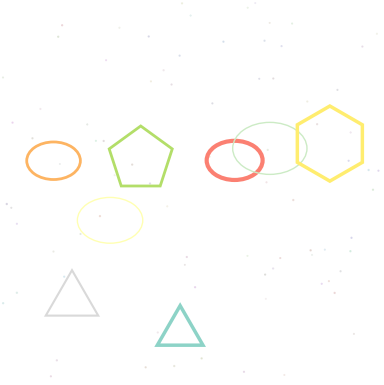[{"shape": "triangle", "thickness": 2.5, "radius": 0.34, "center": [0.468, 0.138]}, {"shape": "oval", "thickness": 1, "radius": 0.42, "center": [0.286, 0.428]}, {"shape": "oval", "thickness": 3, "radius": 0.36, "center": [0.609, 0.583]}, {"shape": "oval", "thickness": 2, "radius": 0.35, "center": [0.139, 0.582]}, {"shape": "pentagon", "thickness": 2, "radius": 0.43, "center": [0.366, 0.587]}, {"shape": "triangle", "thickness": 1.5, "radius": 0.39, "center": [0.187, 0.22]}, {"shape": "oval", "thickness": 1, "radius": 0.48, "center": [0.701, 0.615]}, {"shape": "hexagon", "thickness": 2.5, "radius": 0.49, "center": [0.857, 0.627]}]